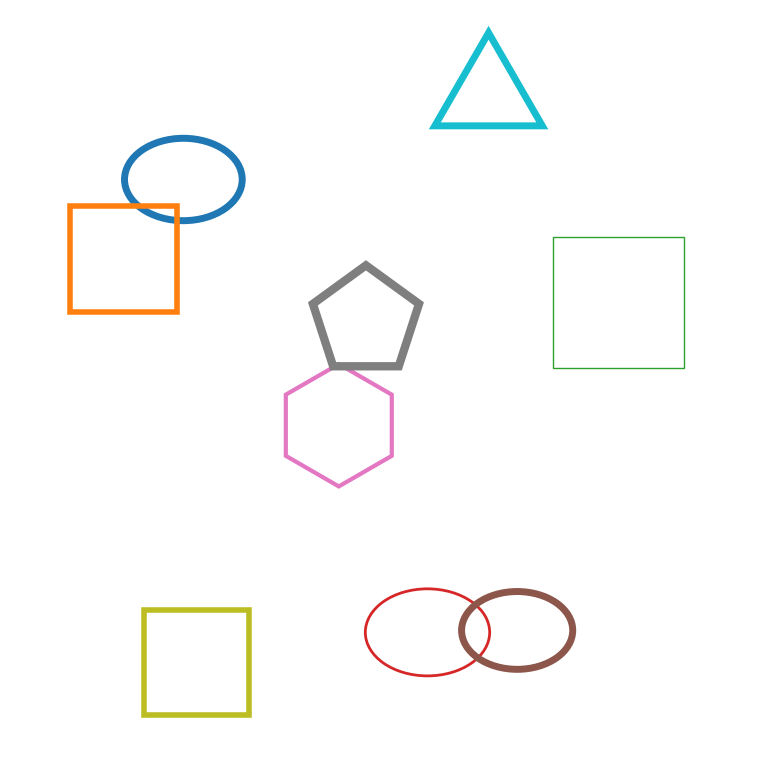[{"shape": "oval", "thickness": 2.5, "radius": 0.38, "center": [0.238, 0.767]}, {"shape": "square", "thickness": 2, "radius": 0.35, "center": [0.16, 0.664]}, {"shape": "square", "thickness": 0.5, "radius": 0.43, "center": [0.803, 0.607]}, {"shape": "oval", "thickness": 1, "radius": 0.4, "center": [0.555, 0.179]}, {"shape": "oval", "thickness": 2.5, "radius": 0.36, "center": [0.672, 0.181]}, {"shape": "hexagon", "thickness": 1.5, "radius": 0.4, "center": [0.44, 0.448]}, {"shape": "pentagon", "thickness": 3, "radius": 0.36, "center": [0.475, 0.583]}, {"shape": "square", "thickness": 2, "radius": 0.34, "center": [0.255, 0.14]}, {"shape": "triangle", "thickness": 2.5, "radius": 0.4, "center": [0.635, 0.877]}]